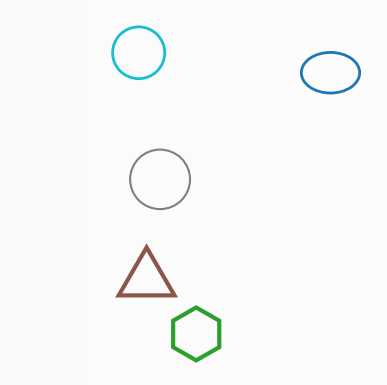[{"shape": "oval", "thickness": 2, "radius": 0.38, "center": [0.853, 0.811]}, {"shape": "hexagon", "thickness": 3, "radius": 0.34, "center": [0.506, 0.133]}, {"shape": "triangle", "thickness": 3, "radius": 0.42, "center": [0.378, 0.274]}, {"shape": "circle", "thickness": 1.5, "radius": 0.39, "center": [0.413, 0.534]}, {"shape": "circle", "thickness": 2, "radius": 0.34, "center": [0.358, 0.863]}]